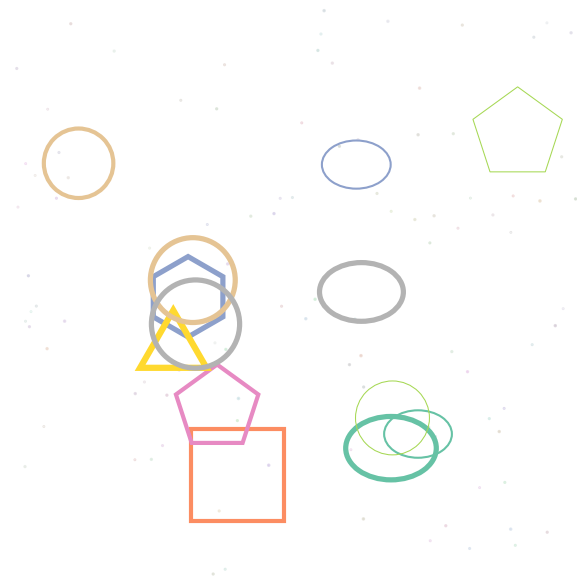[{"shape": "oval", "thickness": 2.5, "radius": 0.39, "center": [0.677, 0.223]}, {"shape": "oval", "thickness": 1, "radius": 0.29, "center": [0.724, 0.248]}, {"shape": "square", "thickness": 2, "radius": 0.4, "center": [0.411, 0.176]}, {"shape": "hexagon", "thickness": 2.5, "radius": 0.35, "center": [0.326, 0.485]}, {"shape": "oval", "thickness": 1, "radius": 0.3, "center": [0.617, 0.714]}, {"shape": "pentagon", "thickness": 2, "radius": 0.38, "center": [0.376, 0.293]}, {"shape": "pentagon", "thickness": 0.5, "radius": 0.41, "center": [0.896, 0.767]}, {"shape": "circle", "thickness": 0.5, "radius": 0.32, "center": [0.68, 0.275]}, {"shape": "triangle", "thickness": 3, "radius": 0.33, "center": [0.3, 0.395]}, {"shape": "circle", "thickness": 2.5, "radius": 0.37, "center": [0.334, 0.514]}, {"shape": "circle", "thickness": 2, "radius": 0.3, "center": [0.136, 0.716]}, {"shape": "circle", "thickness": 2.5, "radius": 0.38, "center": [0.339, 0.438]}, {"shape": "oval", "thickness": 2.5, "radius": 0.36, "center": [0.626, 0.494]}]